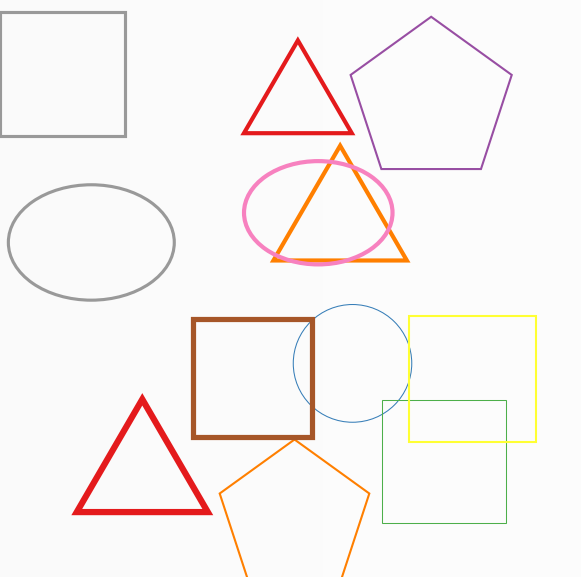[{"shape": "triangle", "thickness": 2, "radius": 0.54, "center": [0.512, 0.822]}, {"shape": "triangle", "thickness": 3, "radius": 0.65, "center": [0.245, 0.178]}, {"shape": "circle", "thickness": 0.5, "radius": 0.51, "center": [0.606, 0.37]}, {"shape": "square", "thickness": 0.5, "radius": 0.54, "center": [0.764, 0.2]}, {"shape": "pentagon", "thickness": 1, "radius": 0.73, "center": [0.742, 0.824]}, {"shape": "pentagon", "thickness": 1, "radius": 0.68, "center": [0.507, 0.103]}, {"shape": "triangle", "thickness": 2, "radius": 0.66, "center": [0.585, 0.614]}, {"shape": "square", "thickness": 1, "radius": 0.55, "center": [0.813, 0.343]}, {"shape": "square", "thickness": 2.5, "radius": 0.51, "center": [0.434, 0.345]}, {"shape": "oval", "thickness": 2, "radius": 0.64, "center": [0.548, 0.631]}, {"shape": "oval", "thickness": 1.5, "radius": 0.71, "center": [0.157, 0.579]}, {"shape": "square", "thickness": 1.5, "radius": 0.54, "center": [0.108, 0.871]}]